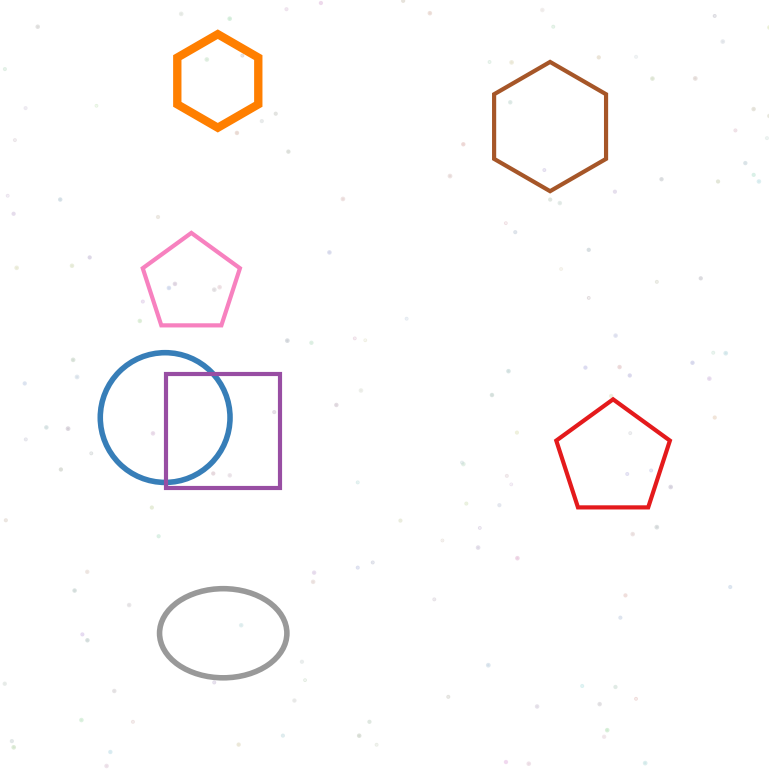[{"shape": "pentagon", "thickness": 1.5, "radius": 0.39, "center": [0.796, 0.404]}, {"shape": "circle", "thickness": 2, "radius": 0.42, "center": [0.214, 0.458]}, {"shape": "square", "thickness": 1.5, "radius": 0.37, "center": [0.289, 0.441]}, {"shape": "hexagon", "thickness": 3, "radius": 0.3, "center": [0.283, 0.895]}, {"shape": "hexagon", "thickness": 1.5, "radius": 0.42, "center": [0.714, 0.836]}, {"shape": "pentagon", "thickness": 1.5, "radius": 0.33, "center": [0.248, 0.631]}, {"shape": "oval", "thickness": 2, "radius": 0.41, "center": [0.29, 0.178]}]